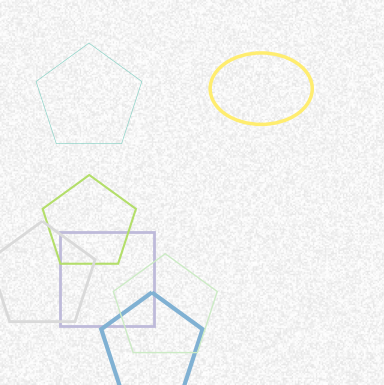[{"shape": "pentagon", "thickness": 0.5, "radius": 0.72, "center": [0.231, 0.744]}, {"shape": "square", "thickness": 2, "radius": 0.61, "center": [0.277, 0.274]}, {"shape": "pentagon", "thickness": 3, "radius": 0.69, "center": [0.395, 0.102]}, {"shape": "pentagon", "thickness": 1.5, "radius": 0.64, "center": [0.232, 0.418]}, {"shape": "pentagon", "thickness": 2, "radius": 0.72, "center": [0.11, 0.281]}, {"shape": "pentagon", "thickness": 1, "radius": 0.71, "center": [0.429, 0.199]}, {"shape": "oval", "thickness": 2.5, "radius": 0.66, "center": [0.678, 0.77]}]